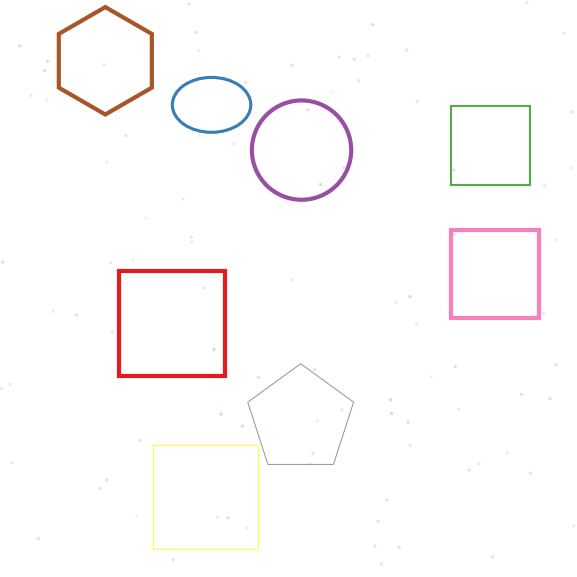[{"shape": "square", "thickness": 2, "radius": 0.46, "center": [0.298, 0.439]}, {"shape": "oval", "thickness": 1.5, "radius": 0.34, "center": [0.366, 0.818]}, {"shape": "square", "thickness": 1, "radius": 0.34, "center": [0.85, 0.747]}, {"shape": "circle", "thickness": 2, "radius": 0.43, "center": [0.522, 0.739]}, {"shape": "square", "thickness": 0.5, "radius": 0.45, "center": [0.356, 0.139]}, {"shape": "hexagon", "thickness": 2, "radius": 0.47, "center": [0.182, 0.894]}, {"shape": "square", "thickness": 2, "radius": 0.38, "center": [0.857, 0.526]}, {"shape": "pentagon", "thickness": 0.5, "radius": 0.48, "center": [0.521, 0.273]}]